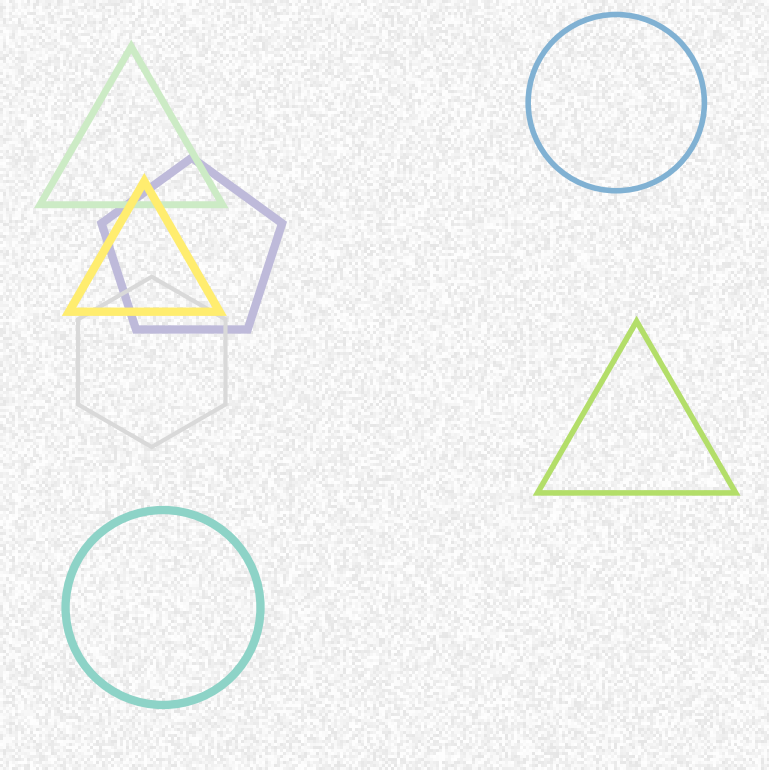[{"shape": "circle", "thickness": 3, "radius": 0.63, "center": [0.212, 0.211]}, {"shape": "pentagon", "thickness": 3, "radius": 0.62, "center": [0.249, 0.672]}, {"shape": "circle", "thickness": 2, "radius": 0.57, "center": [0.8, 0.867]}, {"shape": "triangle", "thickness": 2, "radius": 0.74, "center": [0.827, 0.434]}, {"shape": "hexagon", "thickness": 1.5, "radius": 0.55, "center": [0.197, 0.53]}, {"shape": "triangle", "thickness": 2.5, "radius": 0.68, "center": [0.17, 0.803]}, {"shape": "triangle", "thickness": 3, "radius": 0.56, "center": [0.187, 0.652]}]